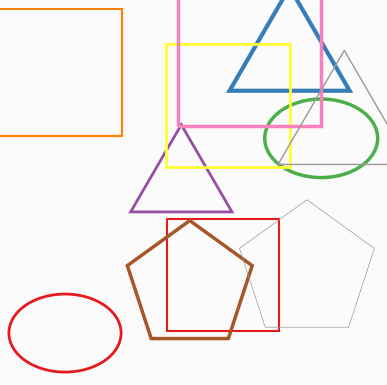[{"shape": "square", "thickness": 1.5, "radius": 0.73, "center": [0.575, 0.285]}, {"shape": "oval", "thickness": 2, "radius": 0.72, "center": [0.168, 0.135]}, {"shape": "triangle", "thickness": 3, "radius": 0.89, "center": [0.747, 0.854]}, {"shape": "oval", "thickness": 2.5, "radius": 0.73, "center": [0.829, 0.641]}, {"shape": "triangle", "thickness": 2, "radius": 0.75, "center": [0.468, 0.525]}, {"shape": "square", "thickness": 1.5, "radius": 0.83, "center": [0.149, 0.811]}, {"shape": "square", "thickness": 2, "radius": 0.8, "center": [0.588, 0.727]}, {"shape": "pentagon", "thickness": 2.5, "radius": 0.85, "center": [0.49, 0.258]}, {"shape": "square", "thickness": 2.5, "radius": 0.92, "center": [0.644, 0.857]}, {"shape": "triangle", "thickness": 1, "radius": 0.99, "center": [0.889, 0.672]}, {"shape": "pentagon", "thickness": 0.5, "radius": 0.92, "center": [0.792, 0.298]}]